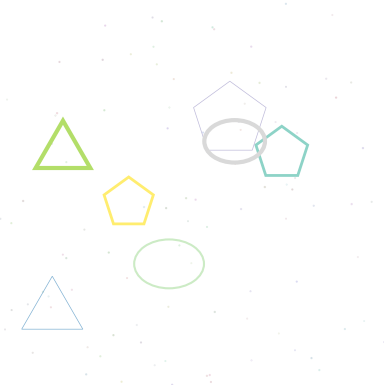[{"shape": "pentagon", "thickness": 2, "radius": 0.35, "center": [0.732, 0.601]}, {"shape": "pentagon", "thickness": 0.5, "radius": 0.5, "center": [0.597, 0.69]}, {"shape": "triangle", "thickness": 0.5, "radius": 0.46, "center": [0.136, 0.191]}, {"shape": "triangle", "thickness": 3, "radius": 0.41, "center": [0.164, 0.605]}, {"shape": "oval", "thickness": 3, "radius": 0.39, "center": [0.609, 0.633]}, {"shape": "oval", "thickness": 1.5, "radius": 0.45, "center": [0.439, 0.315]}, {"shape": "pentagon", "thickness": 2, "radius": 0.34, "center": [0.334, 0.473]}]